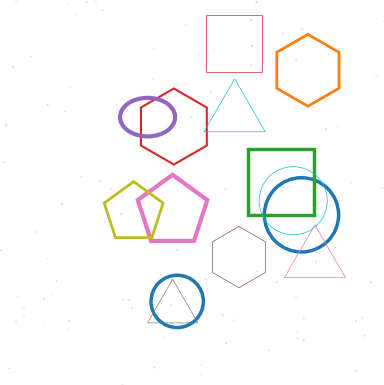[{"shape": "circle", "thickness": 2.5, "radius": 0.34, "center": [0.46, 0.217]}, {"shape": "circle", "thickness": 2.5, "radius": 0.48, "center": [0.783, 0.442]}, {"shape": "hexagon", "thickness": 2, "radius": 0.47, "center": [0.8, 0.817]}, {"shape": "square", "thickness": 2.5, "radius": 0.43, "center": [0.73, 0.527]}, {"shape": "square", "thickness": 0.5, "radius": 0.37, "center": [0.607, 0.887]}, {"shape": "hexagon", "thickness": 1.5, "radius": 0.49, "center": [0.452, 0.671]}, {"shape": "oval", "thickness": 3, "radius": 0.36, "center": [0.383, 0.696]}, {"shape": "hexagon", "thickness": 0.5, "radius": 0.4, "center": [0.621, 0.332]}, {"shape": "pentagon", "thickness": 3, "radius": 0.47, "center": [0.448, 0.451]}, {"shape": "triangle", "thickness": 0.5, "radius": 0.46, "center": [0.818, 0.325]}, {"shape": "triangle", "thickness": 0.5, "radius": 0.38, "center": [0.448, 0.199]}, {"shape": "pentagon", "thickness": 2, "radius": 0.4, "center": [0.347, 0.448]}, {"shape": "circle", "thickness": 0.5, "radius": 0.44, "center": [0.761, 0.479]}, {"shape": "triangle", "thickness": 0.5, "radius": 0.46, "center": [0.61, 0.704]}]